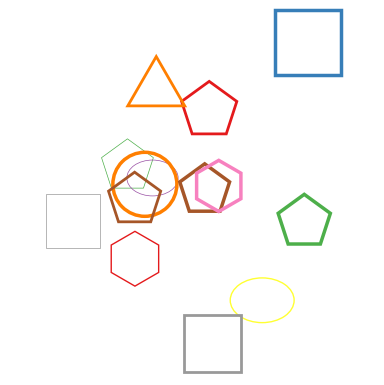[{"shape": "pentagon", "thickness": 2, "radius": 0.38, "center": [0.543, 0.713]}, {"shape": "hexagon", "thickness": 1, "radius": 0.36, "center": [0.35, 0.328]}, {"shape": "square", "thickness": 2.5, "radius": 0.42, "center": [0.8, 0.89]}, {"shape": "pentagon", "thickness": 2.5, "radius": 0.36, "center": [0.79, 0.424]}, {"shape": "pentagon", "thickness": 0.5, "radius": 0.35, "center": [0.331, 0.569]}, {"shape": "oval", "thickness": 0.5, "radius": 0.33, "center": [0.396, 0.538]}, {"shape": "circle", "thickness": 2.5, "radius": 0.42, "center": [0.376, 0.521]}, {"shape": "triangle", "thickness": 2, "radius": 0.43, "center": [0.406, 0.768]}, {"shape": "oval", "thickness": 1, "radius": 0.41, "center": [0.681, 0.22]}, {"shape": "pentagon", "thickness": 2.5, "radius": 0.34, "center": [0.532, 0.506]}, {"shape": "pentagon", "thickness": 2, "radius": 0.36, "center": [0.35, 0.482]}, {"shape": "hexagon", "thickness": 2.5, "radius": 0.33, "center": [0.568, 0.517]}, {"shape": "square", "thickness": 2, "radius": 0.37, "center": [0.552, 0.108]}, {"shape": "square", "thickness": 0.5, "radius": 0.35, "center": [0.191, 0.425]}]